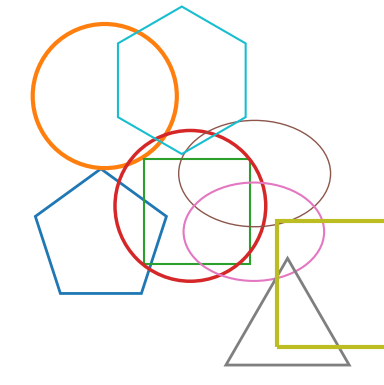[{"shape": "pentagon", "thickness": 2, "radius": 0.89, "center": [0.262, 0.383]}, {"shape": "circle", "thickness": 3, "radius": 0.94, "center": [0.272, 0.75]}, {"shape": "square", "thickness": 1.5, "radius": 0.69, "center": [0.512, 0.451]}, {"shape": "circle", "thickness": 2.5, "radius": 0.98, "center": [0.494, 0.465]}, {"shape": "oval", "thickness": 1, "radius": 0.99, "center": [0.661, 0.549]}, {"shape": "oval", "thickness": 1.5, "radius": 0.91, "center": [0.659, 0.398]}, {"shape": "triangle", "thickness": 2, "radius": 0.92, "center": [0.747, 0.144]}, {"shape": "square", "thickness": 3, "radius": 0.82, "center": [0.883, 0.262]}, {"shape": "hexagon", "thickness": 1.5, "radius": 0.96, "center": [0.472, 0.792]}]